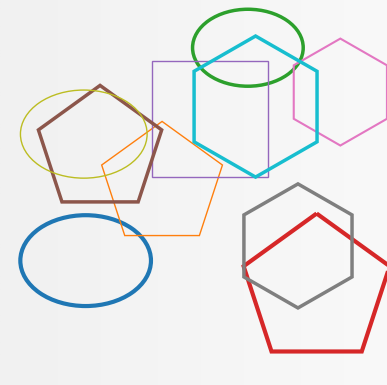[{"shape": "oval", "thickness": 3, "radius": 0.84, "center": [0.221, 0.323]}, {"shape": "pentagon", "thickness": 1, "radius": 0.82, "center": [0.418, 0.521]}, {"shape": "oval", "thickness": 2.5, "radius": 0.71, "center": [0.64, 0.876]}, {"shape": "pentagon", "thickness": 3, "radius": 0.99, "center": [0.817, 0.247]}, {"shape": "square", "thickness": 1, "radius": 0.75, "center": [0.542, 0.692]}, {"shape": "pentagon", "thickness": 2.5, "radius": 0.84, "center": [0.258, 0.611]}, {"shape": "hexagon", "thickness": 1.5, "radius": 0.69, "center": [0.878, 0.761]}, {"shape": "hexagon", "thickness": 2.5, "radius": 0.81, "center": [0.769, 0.361]}, {"shape": "oval", "thickness": 1, "radius": 0.82, "center": [0.216, 0.652]}, {"shape": "hexagon", "thickness": 2.5, "radius": 0.92, "center": [0.66, 0.723]}]